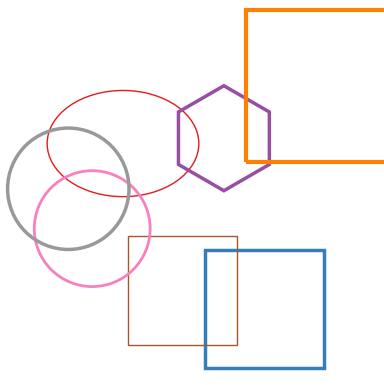[{"shape": "oval", "thickness": 1, "radius": 0.98, "center": [0.319, 0.627]}, {"shape": "square", "thickness": 2.5, "radius": 0.77, "center": [0.686, 0.197]}, {"shape": "hexagon", "thickness": 2.5, "radius": 0.68, "center": [0.582, 0.641]}, {"shape": "square", "thickness": 3, "radius": 0.98, "center": [0.835, 0.777]}, {"shape": "square", "thickness": 1, "radius": 0.71, "center": [0.474, 0.246]}, {"shape": "circle", "thickness": 2, "radius": 0.75, "center": [0.24, 0.406]}, {"shape": "circle", "thickness": 2.5, "radius": 0.79, "center": [0.177, 0.51]}]